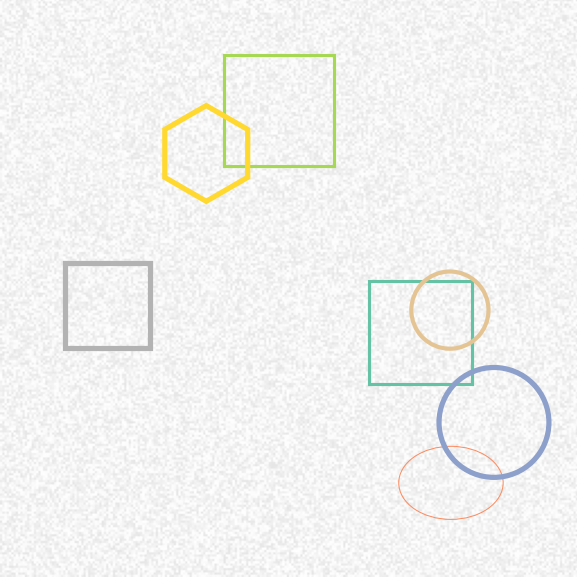[{"shape": "square", "thickness": 1.5, "radius": 0.44, "center": [0.728, 0.424]}, {"shape": "oval", "thickness": 0.5, "radius": 0.45, "center": [0.781, 0.163]}, {"shape": "circle", "thickness": 2.5, "radius": 0.48, "center": [0.855, 0.268]}, {"shape": "square", "thickness": 1.5, "radius": 0.48, "center": [0.483, 0.808]}, {"shape": "hexagon", "thickness": 2.5, "radius": 0.41, "center": [0.357, 0.733]}, {"shape": "circle", "thickness": 2, "radius": 0.33, "center": [0.779, 0.462]}, {"shape": "square", "thickness": 2.5, "radius": 0.37, "center": [0.186, 0.47]}]